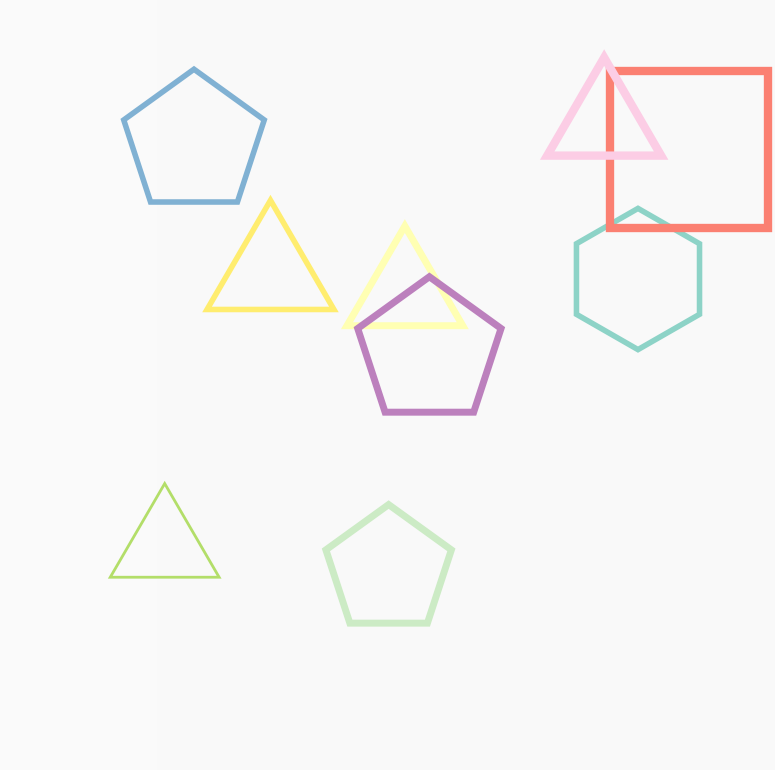[{"shape": "hexagon", "thickness": 2, "radius": 0.46, "center": [0.823, 0.638]}, {"shape": "triangle", "thickness": 2.5, "radius": 0.43, "center": [0.522, 0.62]}, {"shape": "square", "thickness": 3, "radius": 0.51, "center": [0.889, 0.806]}, {"shape": "pentagon", "thickness": 2, "radius": 0.48, "center": [0.25, 0.815]}, {"shape": "triangle", "thickness": 1, "radius": 0.41, "center": [0.213, 0.291]}, {"shape": "triangle", "thickness": 3, "radius": 0.42, "center": [0.78, 0.84]}, {"shape": "pentagon", "thickness": 2.5, "radius": 0.49, "center": [0.554, 0.543]}, {"shape": "pentagon", "thickness": 2.5, "radius": 0.43, "center": [0.501, 0.26]}, {"shape": "triangle", "thickness": 2, "radius": 0.47, "center": [0.349, 0.645]}]